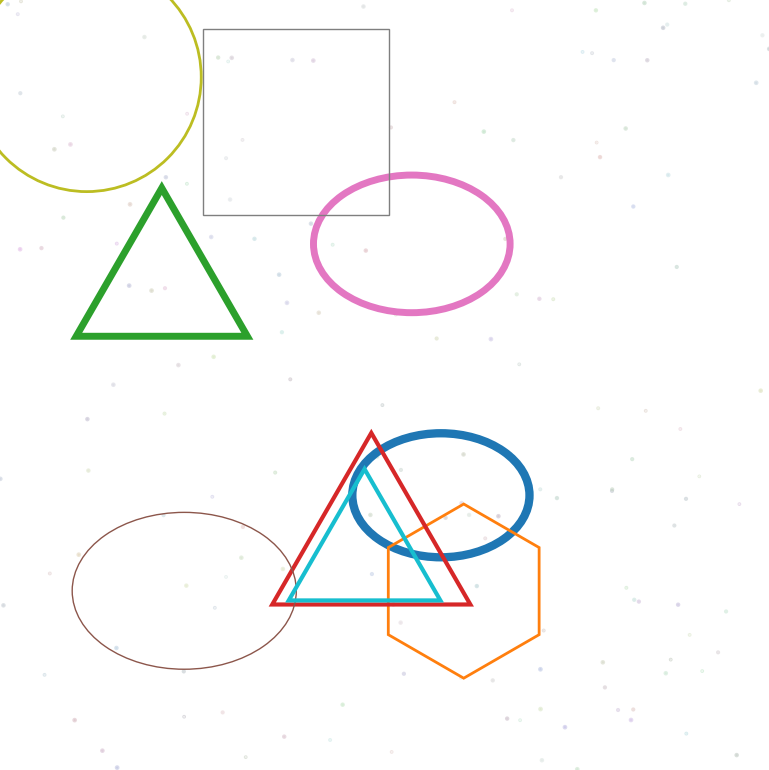[{"shape": "oval", "thickness": 3, "radius": 0.58, "center": [0.573, 0.357]}, {"shape": "hexagon", "thickness": 1, "radius": 0.57, "center": [0.602, 0.232]}, {"shape": "triangle", "thickness": 2.5, "radius": 0.64, "center": [0.21, 0.627]}, {"shape": "triangle", "thickness": 1.5, "radius": 0.74, "center": [0.482, 0.289]}, {"shape": "oval", "thickness": 0.5, "radius": 0.73, "center": [0.239, 0.233]}, {"shape": "oval", "thickness": 2.5, "radius": 0.64, "center": [0.535, 0.683]}, {"shape": "square", "thickness": 0.5, "radius": 0.6, "center": [0.384, 0.841]}, {"shape": "circle", "thickness": 1, "radius": 0.74, "center": [0.113, 0.9]}, {"shape": "triangle", "thickness": 1.5, "radius": 0.57, "center": [0.473, 0.277]}]